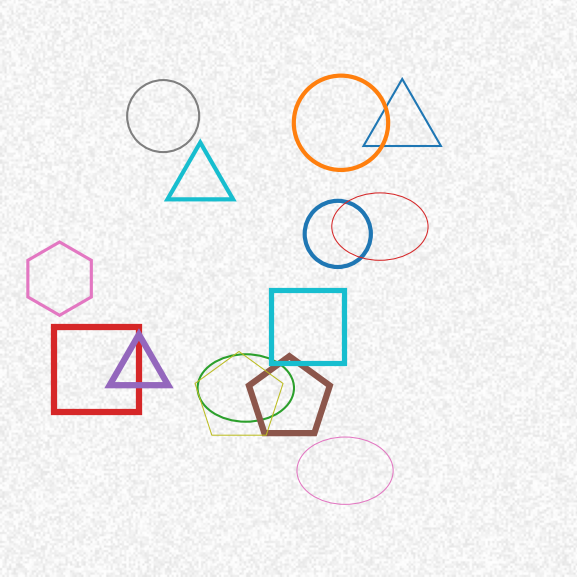[{"shape": "circle", "thickness": 2, "radius": 0.29, "center": [0.585, 0.594]}, {"shape": "triangle", "thickness": 1, "radius": 0.39, "center": [0.696, 0.785]}, {"shape": "circle", "thickness": 2, "radius": 0.41, "center": [0.59, 0.786]}, {"shape": "oval", "thickness": 1, "radius": 0.42, "center": [0.426, 0.327]}, {"shape": "oval", "thickness": 0.5, "radius": 0.42, "center": [0.658, 0.607]}, {"shape": "square", "thickness": 3, "radius": 0.37, "center": [0.167, 0.359]}, {"shape": "triangle", "thickness": 3, "radius": 0.29, "center": [0.241, 0.361]}, {"shape": "pentagon", "thickness": 3, "radius": 0.37, "center": [0.501, 0.309]}, {"shape": "oval", "thickness": 0.5, "radius": 0.42, "center": [0.597, 0.184]}, {"shape": "hexagon", "thickness": 1.5, "radius": 0.32, "center": [0.103, 0.517]}, {"shape": "circle", "thickness": 1, "radius": 0.31, "center": [0.283, 0.798]}, {"shape": "pentagon", "thickness": 0.5, "radius": 0.4, "center": [0.414, 0.31]}, {"shape": "triangle", "thickness": 2, "radius": 0.33, "center": [0.347, 0.687]}, {"shape": "square", "thickness": 2.5, "radius": 0.32, "center": [0.533, 0.434]}]